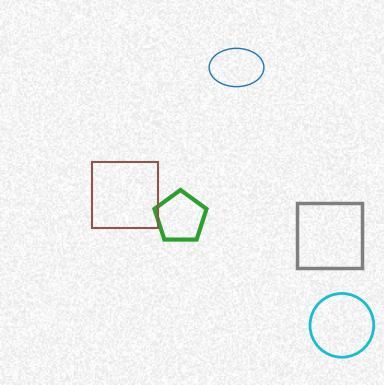[{"shape": "oval", "thickness": 1, "radius": 0.36, "center": [0.614, 0.825]}, {"shape": "pentagon", "thickness": 3, "radius": 0.36, "center": [0.469, 0.435]}, {"shape": "square", "thickness": 1.5, "radius": 0.43, "center": [0.326, 0.493]}, {"shape": "square", "thickness": 2.5, "radius": 0.43, "center": [0.856, 0.389]}, {"shape": "circle", "thickness": 2, "radius": 0.41, "center": [0.888, 0.155]}]